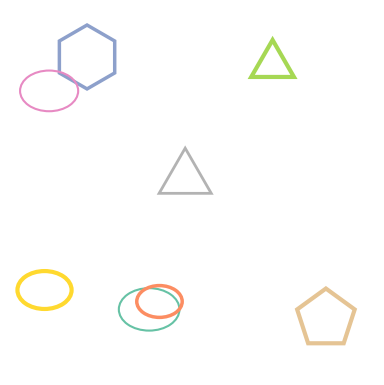[{"shape": "oval", "thickness": 1.5, "radius": 0.39, "center": [0.387, 0.196]}, {"shape": "oval", "thickness": 2.5, "radius": 0.3, "center": [0.414, 0.217]}, {"shape": "hexagon", "thickness": 2.5, "radius": 0.41, "center": [0.226, 0.852]}, {"shape": "oval", "thickness": 1.5, "radius": 0.38, "center": [0.128, 0.764]}, {"shape": "triangle", "thickness": 3, "radius": 0.32, "center": [0.708, 0.832]}, {"shape": "oval", "thickness": 3, "radius": 0.35, "center": [0.116, 0.247]}, {"shape": "pentagon", "thickness": 3, "radius": 0.39, "center": [0.847, 0.172]}, {"shape": "triangle", "thickness": 2, "radius": 0.39, "center": [0.481, 0.537]}]